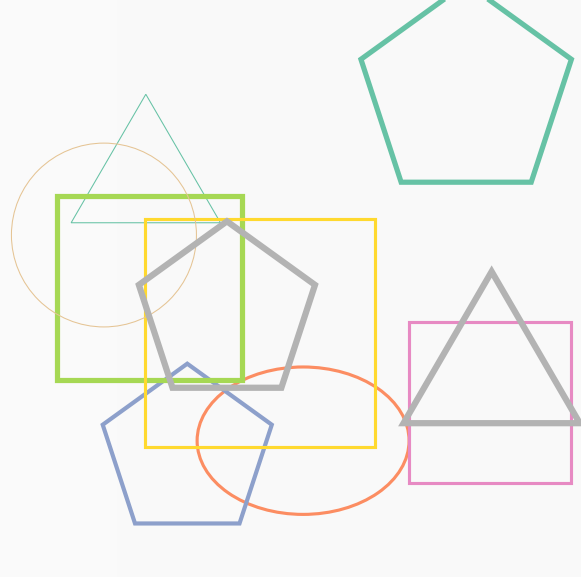[{"shape": "pentagon", "thickness": 2.5, "radius": 0.95, "center": [0.802, 0.838]}, {"shape": "triangle", "thickness": 0.5, "radius": 0.74, "center": [0.251, 0.688]}, {"shape": "oval", "thickness": 1.5, "radius": 0.91, "center": [0.521, 0.236]}, {"shape": "pentagon", "thickness": 2, "radius": 0.76, "center": [0.322, 0.216]}, {"shape": "square", "thickness": 1.5, "radius": 0.69, "center": [0.843, 0.302]}, {"shape": "square", "thickness": 2.5, "radius": 0.8, "center": [0.257, 0.501]}, {"shape": "square", "thickness": 1.5, "radius": 0.99, "center": [0.447, 0.423]}, {"shape": "circle", "thickness": 0.5, "radius": 0.8, "center": [0.179, 0.592]}, {"shape": "triangle", "thickness": 3, "radius": 0.88, "center": [0.846, 0.354]}, {"shape": "pentagon", "thickness": 3, "radius": 0.8, "center": [0.39, 0.457]}]